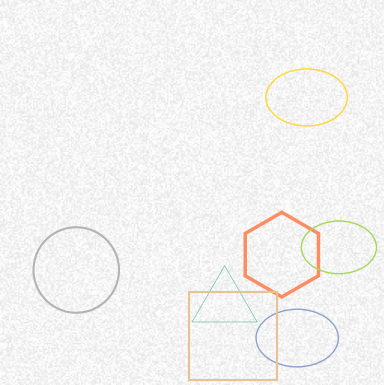[{"shape": "triangle", "thickness": 0.5, "radius": 0.49, "center": [0.584, 0.212]}, {"shape": "hexagon", "thickness": 2.5, "radius": 0.55, "center": [0.732, 0.339]}, {"shape": "oval", "thickness": 1, "radius": 0.53, "center": [0.772, 0.122]}, {"shape": "oval", "thickness": 1, "radius": 0.49, "center": [0.88, 0.357]}, {"shape": "oval", "thickness": 1, "radius": 0.53, "center": [0.796, 0.747]}, {"shape": "square", "thickness": 1.5, "radius": 0.57, "center": [0.605, 0.128]}, {"shape": "circle", "thickness": 1.5, "radius": 0.56, "center": [0.198, 0.299]}]